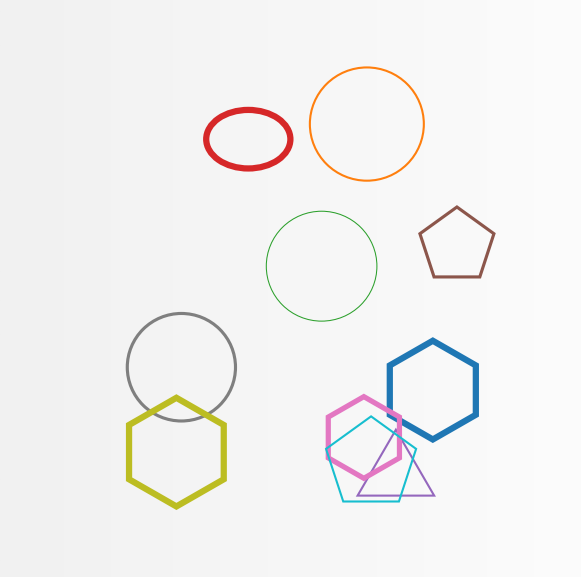[{"shape": "hexagon", "thickness": 3, "radius": 0.43, "center": [0.745, 0.324]}, {"shape": "circle", "thickness": 1, "radius": 0.49, "center": [0.631, 0.784]}, {"shape": "circle", "thickness": 0.5, "radius": 0.48, "center": [0.553, 0.538]}, {"shape": "oval", "thickness": 3, "radius": 0.36, "center": [0.427, 0.758]}, {"shape": "triangle", "thickness": 1, "radius": 0.38, "center": [0.681, 0.179]}, {"shape": "pentagon", "thickness": 1.5, "radius": 0.33, "center": [0.786, 0.574]}, {"shape": "hexagon", "thickness": 2.5, "radius": 0.35, "center": [0.626, 0.242]}, {"shape": "circle", "thickness": 1.5, "radius": 0.47, "center": [0.312, 0.363]}, {"shape": "hexagon", "thickness": 3, "radius": 0.47, "center": [0.303, 0.216]}, {"shape": "pentagon", "thickness": 1, "radius": 0.41, "center": [0.638, 0.197]}]